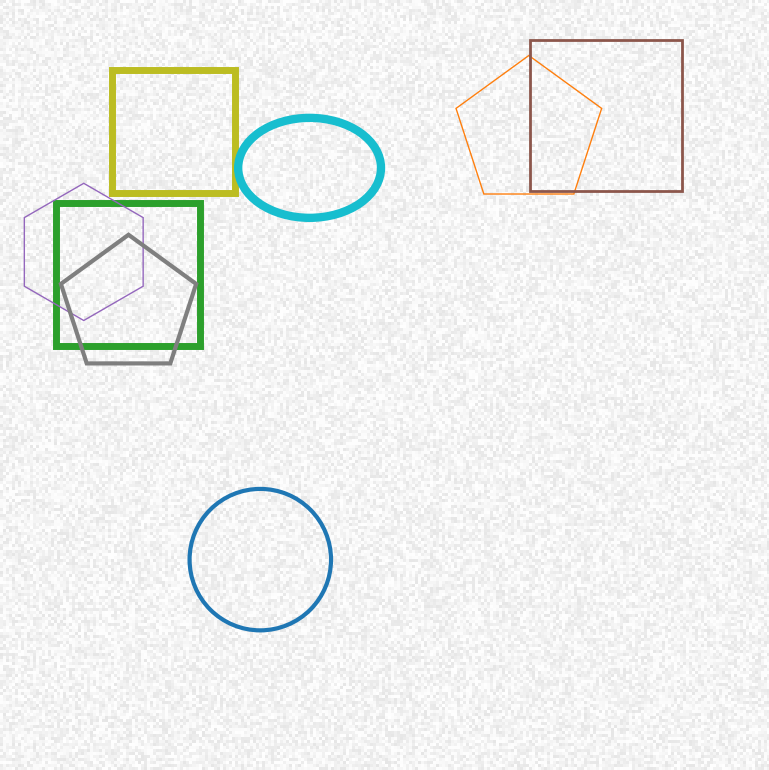[{"shape": "circle", "thickness": 1.5, "radius": 0.46, "center": [0.338, 0.273]}, {"shape": "pentagon", "thickness": 0.5, "radius": 0.5, "center": [0.687, 0.828]}, {"shape": "square", "thickness": 2.5, "radius": 0.47, "center": [0.166, 0.643]}, {"shape": "hexagon", "thickness": 0.5, "radius": 0.45, "center": [0.109, 0.673]}, {"shape": "square", "thickness": 1, "radius": 0.49, "center": [0.787, 0.85]}, {"shape": "pentagon", "thickness": 1.5, "radius": 0.46, "center": [0.167, 0.603]}, {"shape": "square", "thickness": 2.5, "radius": 0.4, "center": [0.225, 0.829]}, {"shape": "oval", "thickness": 3, "radius": 0.46, "center": [0.402, 0.782]}]